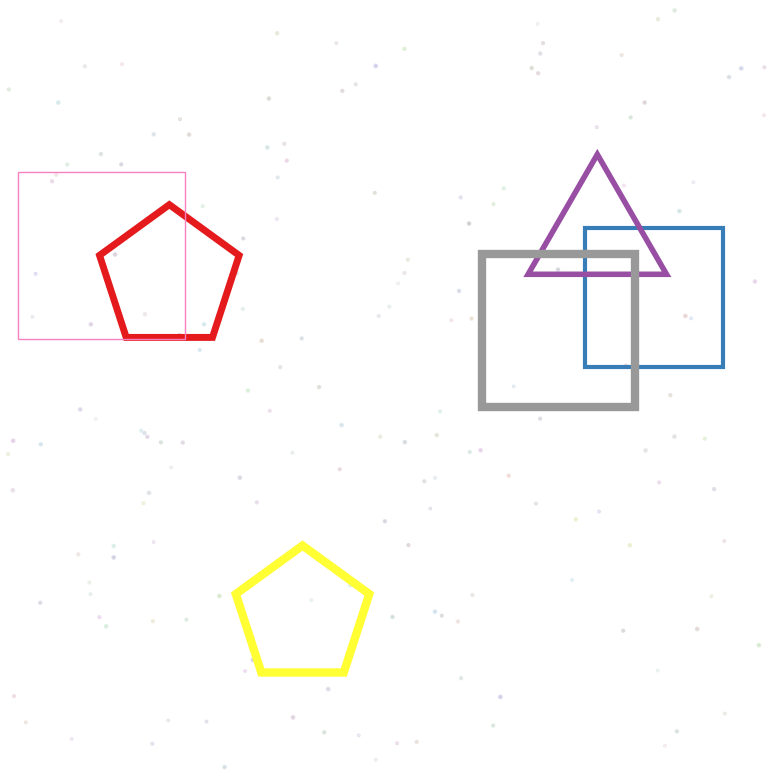[{"shape": "pentagon", "thickness": 2.5, "radius": 0.48, "center": [0.22, 0.639]}, {"shape": "square", "thickness": 1.5, "radius": 0.45, "center": [0.849, 0.614]}, {"shape": "triangle", "thickness": 2, "radius": 0.52, "center": [0.776, 0.696]}, {"shape": "pentagon", "thickness": 3, "radius": 0.46, "center": [0.393, 0.2]}, {"shape": "square", "thickness": 0.5, "radius": 0.54, "center": [0.132, 0.668]}, {"shape": "square", "thickness": 3, "radius": 0.5, "center": [0.725, 0.571]}]